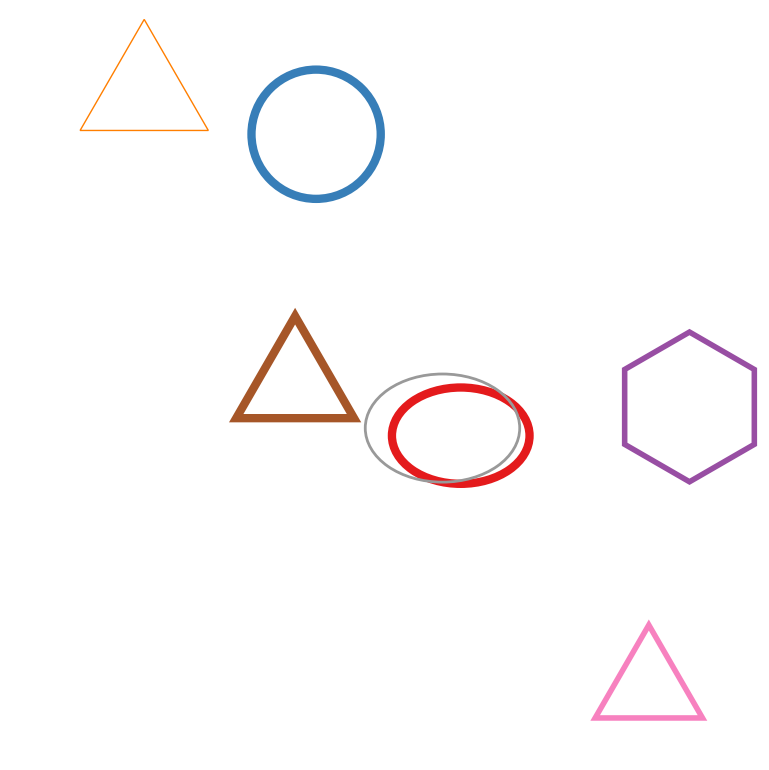[{"shape": "oval", "thickness": 3, "radius": 0.45, "center": [0.598, 0.434]}, {"shape": "circle", "thickness": 3, "radius": 0.42, "center": [0.411, 0.826]}, {"shape": "hexagon", "thickness": 2, "radius": 0.49, "center": [0.895, 0.472]}, {"shape": "triangle", "thickness": 0.5, "radius": 0.48, "center": [0.187, 0.879]}, {"shape": "triangle", "thickness": 3, "radius": 0.44, "center": [0.383, 0.501]}, {"shape": "triangle", "thickness": 2, "radius": 0.4, "center": [0.843, 0.108]}, {"shape": "oval", "thickness": 1, "radius": 0.5, "center": [0.575, 0.444]}]